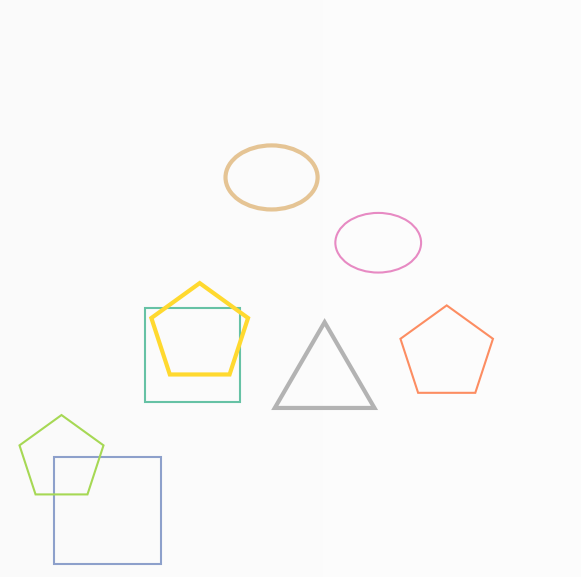[{"shape": "square", "thickness": 1, "radius": 0.41, "center": [0.332, 0.385]}, {"shape": "pentagon", "thickness": 1, "radius": 0.42, "center": [0.769, 0.387]}, {"shape": "square", "thickness": 1, "radius": 0.46, "center": [0.185, 0.115]}, {"shape": "oval", "thickness": 1, "radius": 0.37, "center": [0.651, 0.579]}, {"shape": "pentagon", "thickness": 1, "radius": 0.38, "center": [0.106, 0.204]}, {"shape": "pentagon", "thickness": 2, "radius": 0.44, "center": [0.344, 0.421]}, {"shape": "oval", "thickness": 2, "radius": 0.4, "center": [0.467, 0.692]}, {"shape": "triangle", "thickness": 2, "radius": 0.49, "center": [0.558, 0.342]}]